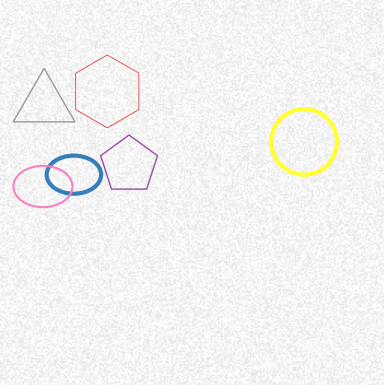[{"shape": "hexagon", "thickness": 0.5, "radius": 0.47, "center": [0.279, 0.763]}, {"shape": "oval", "thickness": 3, "radius": 0.35, "center": [0.192, 0.546]}, {"shape": "pentagon", "thickness": 1, "radius": 0.39, "center": [0.335, 0.572]}, {"shape": "circle", "thickness": 3, "radius": 0.43, "center": [0.79, 0.632]}, {"shape": "oval", "thickness": 1.5, "radius": 0.38, "center": [0.112, 0.516]}, {"shape": "triangle", "thickness": 1, "radius": 0.46, "center": [0.115, 0.73]}]